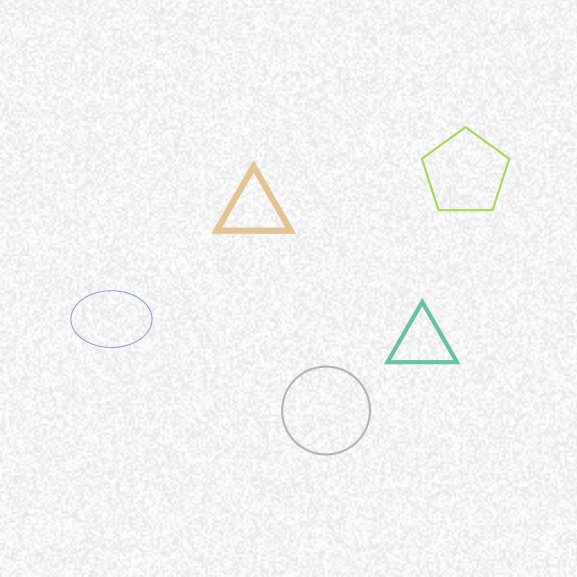[{"shape": "triangle", "thickness": 2, "radius": 0.35, "center": [0.731, 0.407]}, {"shape": "oval", "thickness": 0.5, "radius": 0.35, "center": [0.193, 0.447]}, {"shape": "pentagon", "thickness": 1, "radius": 0.4, "center": [0.806, 0.7]}, {"shape": "triangle", "thickness": 3, "radius": 0.37, "center": [0.439, 0.637]}, {"shape": "circle", "thickness": 1, "radius": 0.38, "center": [0.565, 0.288]}]